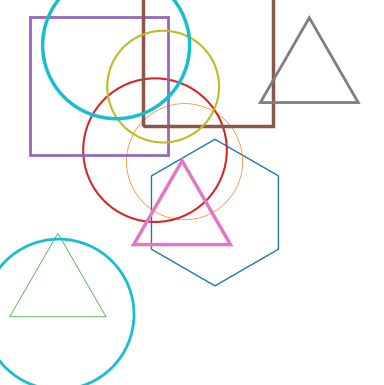[{"shape": "hexagon", "thickness": 1, "radius": 0.95, "center": [0.558, 0.448]}, {"shape": "circle", "thickness": 0.5, "radius": 0.75, "center": [0.479, 0.58]}, {"shape": "triangle", "thickness": 0.5, "radius": 0.72, "center": [0.15, 0.249]}, {"shape": "circle", "thickness": 1.5, "radius": 0.93, "center": [0.403, 0.61]}, {"shape": "square", "thickness": 2, "radius": 0.89, "center": [0.257, 0.776]}, {"shape": "square", "thickness": 2.5, "radius": 0.85, "center": [0.54, 0.844]}, {"shape": "triangle", "thickness": 2.5, "radius": 0.73, "center": [0.473, 0.437]}, {"shape": "triangle", "thickness": 2, "radius": 0.73, "center": [0.803, 0.807]}, {"shape": "circle", "thickness": 1.5, "radius": 0.73, "center": [0.424, 0.775]}, {"shape": "circle", "thickness": 2, "radius": 0.98, "center": [0.153, 0.183]}, {"shape": "circle", "thickness": 2.5, "radius": 0.95, "center": [0.302, 0.883]}]